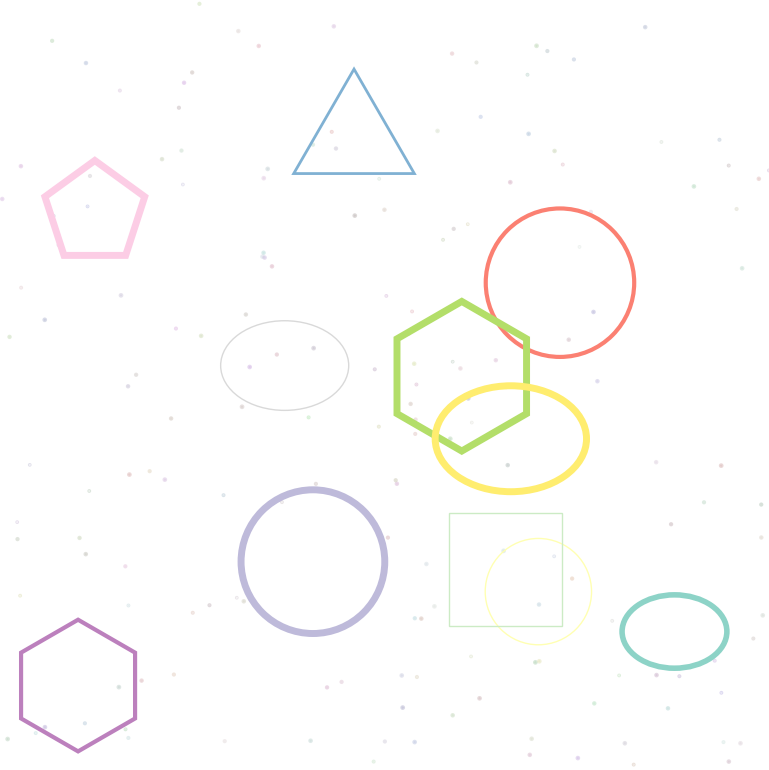[{"shape": "oval", "thickness": 2, "radius": 0.34, "center": [0.876, 0.18]}, {"shape": "circle", "thickness": 0.5, "radius": 0.35, "center": [0.699, 0.232]}, {"shape": "circle", "thickness": 2.5, "radius": 0.47, "center": [0.406, 0.271]}, {"shape": "circle", "thickness": 1.5, "radius": 0.48, "center": [0.727, 0.633]}, {"shape": "triangle", "thickness": 1, "radius": 0.45, "center": [0.46, 0.82]}, {"shape": "hexagon", "thickness": 2.5, "radius": 0.49, "center": [0.6, 0.511]}, {"shape": "pentagon", "thickness": 2.5, "radius": 0.34, "center": [0.123, 0.723]}, {"shape": "oval", "thickness": 0.5, "radius": 0.42, "center": [0.37, 0.525]}, {"shape": "hexagon", "thickness": 1.5, "radius": 0.43, "center": [0.101, 0.11]}, {"shape": "square", "thickness": 0.5, "radius": 0.37, "center": [0.656, 0.261]}, {"shape": "oval", "thickness": 2.5, "radius": 0.49, "center": [0.663, 0.43]}]